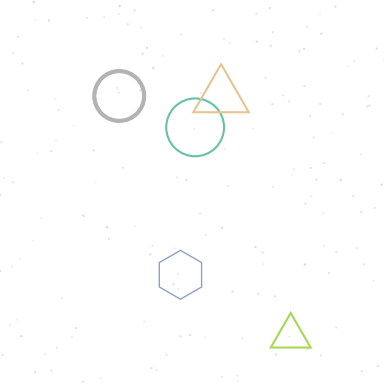[{"shape": "circle", "thickness": 1.5, "radius": 0.38, "center": [0.507, 0.669]}, {"shape": "hexagon", "thickness": 1, "radius": 0.32, "center": [0.469, 0.286]}, {"shape": "triangle", "thickness": 1.5, "radius": 0.3, "center": [0.755, 0.127]}, {"shape": "triangle", "thickness": 1.5, "radius": 0.42, "center": [0.574, 0.75]}, {"shape": "circle", "thickness": 3, "radius": 0.32, "center": [0.31, 0.751]}]